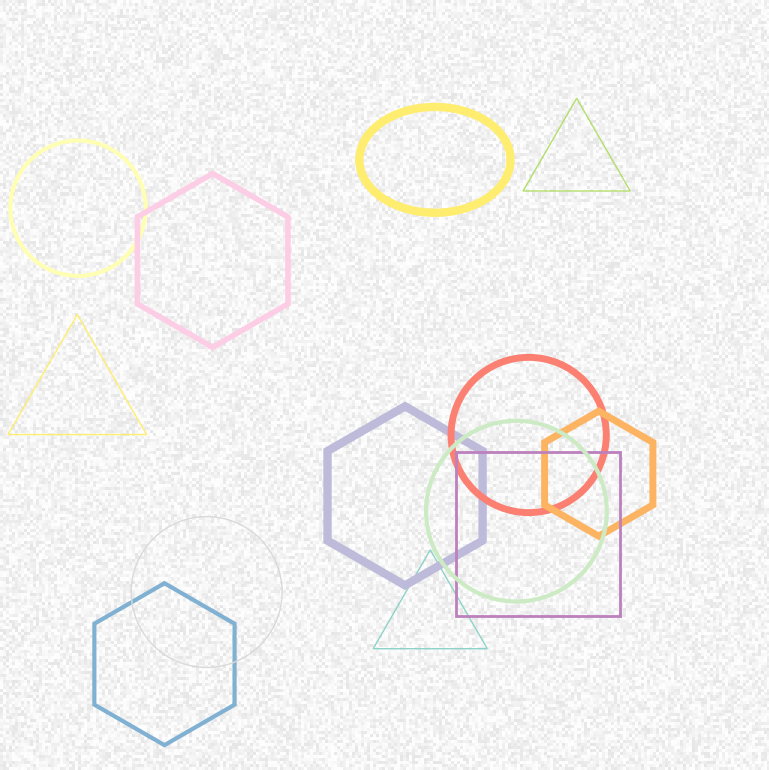[{"shape": "triangle", "thickness": 0.5, "radius": 0.43, "center": [0.559, 0.2]}, {"shape": "circle", "thickness": 1.5, "radius": 0.44, "center": [0.101, 0.73]}, {"shape": "hexagon", "thickness": 3, "radius": 0.58, "center": [0.526, 0.356]}, {"shape": "circle", "thickness": 2.5, "radius": 0.5, "center": [0.687, 0.435]}, {"shape": "hexagon", "thickness": 1.5, "radius": 0.53, "center": [0.214, 0.137]}, {"shape": "hexagon", "thickness": 2.5, "radius": 0.41, "center": [0.778, 0.385]}, {"shape": "triangle", "thickness": 0.5, "radius": 0.4, "center": [0.749, 0.792]}, {"shape": "hexagon", "thickness": 2, "radius": 0.56, "center": [0.276, 0.662]}, {"shape": "circle", "thickness": 0.5, "radius": 0.49, "center": [0.268, 0.231]}, {"shape": "square", "thickness": 1, "radius": 0.53, "center": [0.699, 0.307]}, {"shape": "circle", "thickness": 1.5, "radius": 0.59, "center": [0.671, 0.336]}, {"shape": "oval", "thickness": 3, "radius": 0.49, "center": [0.565, 0.792]}, {"shape": "triangle", "thickness": 0.5, "radius": 0.52, "center": [0.1, 0.488]}]